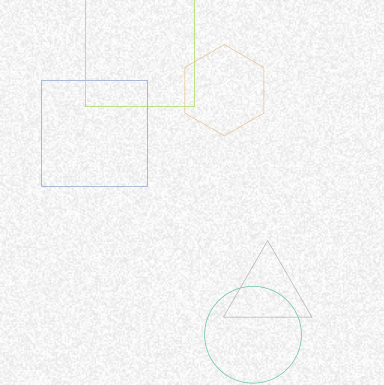[{"shape": "circle", "thickness": 0.5, "radius": 0.63, "center": [0.657, 0.131]}, {"shape": "square", "thickness": 0.5, "radius": 0.69, "center": [0.244, 0.655]}, {"shape": "square", "thickness": 0.5, "radius": 0.7, "center": [0.362, 0.864]}, {"shape": "hexagon", "thickness": 0.5, "radius": 0.59, "center": [0.583, 0.766]}, {"shape": "triangle", "thickness": 0.5, "radius": 0.66, "center": [0.695, 0.243]}]